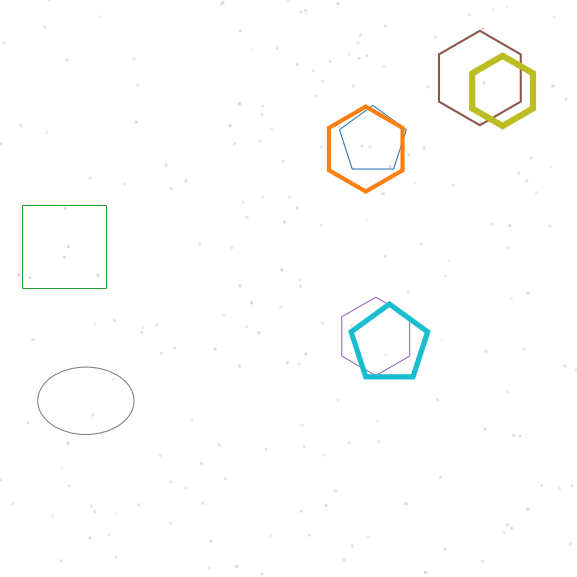[{"shape": "pentagon", "thickness": 0.5, "radius": 0.3, "center": [0.646, 0.756]}, {"shape": "hexagon", "thickness": 2, "radius": 0.37, "center": [0.633, 0.741]}, {"shape": "square", "thickness": 0.5, "radius": 0.36, "center": [0.111, 0.573]}, {"shape": "hexagon", "thickness": 0.5, "radius": 0.34, "center": [0.651, 0.417]}, {"shape": "hexagon", "thickness": 1, "radius": 0.41, "center": [0.831, 0.864]}, {"shape": "oval", "thickness": 0.5, "radius": 0.42, "center": [0.149, 0.305]}, {"shape": "hexagon", "thickness": 3, "radius": 0.3, "center": [0.87, 0.842]}, {"shape": "pentagon", "thickness": 2.5, "radius": 0.35, "center": [0.674, 0.403]}]